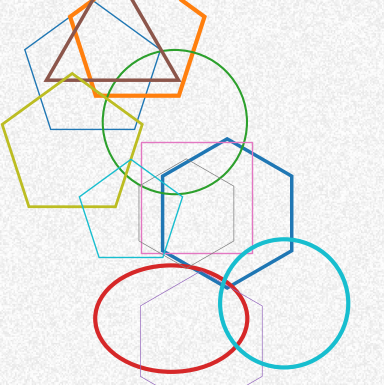[{"shape": "pentagon", "thickness": 1, "radius": 0.93, "center": [0.241, 0.814]}, {"shape": "hexagon", "thickness": 2.5, "radius": 0.97, "center": [0.59, 0.446]}, {"shape": "pentagon", "thickness": 3, "radius": 0.92, "center": [0.357, 0.9]}, {"shape": "circle", "thickness": 1.5, "radius": 0.94, "center": [0.454, 0.683]}, {"shape": "oval", "thickness": 3, "radius": 0.99, "center": [0.445, 0.172]}, {"shape": "hexagon", "thickness": 0.5, "radius": 0.91, "center": [0.523, 0.114]}, {"shape": "triangle", "thickness": 2.5, "radius": 0.99, "center": [0.292, 0.891]}, {"shape": "square", "thickness": 1, "radius": 0.72, "center": [0.51, 0.488]}, {"shape": "hexagon", "thickness": 0.5, "radius": 0.71, "center": [0.484, 0.445]}, {"shape": "pentagon", "thickness": 2, "radius": 0.96, "center": [0.188, 0.618]}, {"shape": "pentagon", "thickness": 1, "radius": 0.7, "center": [0.34, 0.445]}, {"shape": "circle", "thickness": 3, "radius": 0.83, "center": [0.738, 0.212]}]